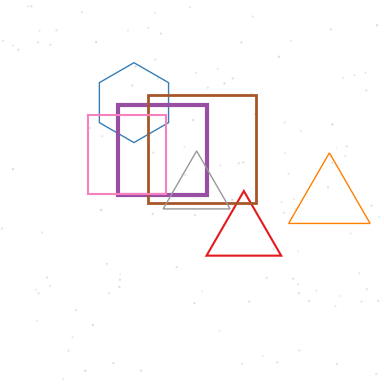[{"shape": "triangle", "thickness": 1.5, "radius": 0.56, "center": [0.633, 0.392]}, {"shape": "hexagon", "thickness": 1, "radius": 0.52, "center": [0.348, 0.733]}, {"shape": "square", "thickness": 3, "radius": 0.58, "center": [0.422, 0.61]}, {"shape": "triangle", "thickness": 1, "radius": 0.61, "center": [0.856, 0.481]}, {"shape": "square", "thickness": 2, "radius": 0.7, "center": [0.524, 0.613]}, {"shape": "square", "thickness": 1.5, "radius": 0.51, "center": [0.331, 0.599]}, {"shape": "triangle", "thickness": 1, "radius": 0.5, "center": [0.511, 0.508]}]